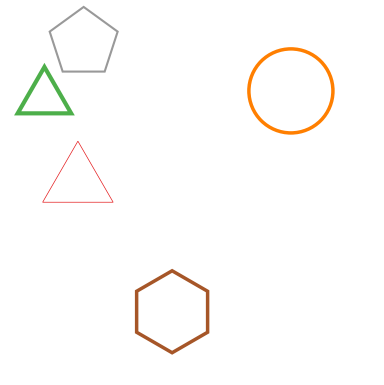[{"shape": "triangle", "thickness": 0.5, "radius": 0.53, "center": [0.202, 0.528]}, {"shape": "triangle", "thickness": 3, "radius": 0.4, "center": [0.115, 0.746]}, {"shape": "circle", "thickness": 2.5, "radius": 0.55, "center": [0.756, 0.764]}, {"shape": "hexagon", "thickness": 2.5, "radius": 0.53, "center": [0.447, 0.19]}, {"shape": "pentagon", "thickness": 1.5, "radius": 0.46, "center": [0.217, 0.889]}]